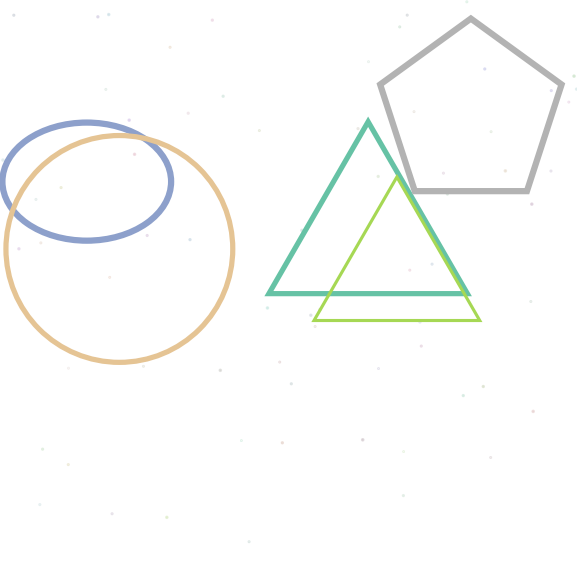[{"shape": "triangle", "thickness": 2.5, "radius": 0.99, "center": [0.637, 0.59]}, {"shape": "oval", "thickness": 3, "radius": 0.73, "center": [0.15, 0.685]}, {"shape": "triangle", "thickness": 1.5, "radius": 0.83, "center": [0.687, 0.527]}, {"shape": "circle", "thickness": 2.5, "radius": 0.98, "center": [0.207, 0.568]}, {"shape": "pentagon", "thickness": 3, "radius": 0.83, "center": [0.815, 0.802]}]